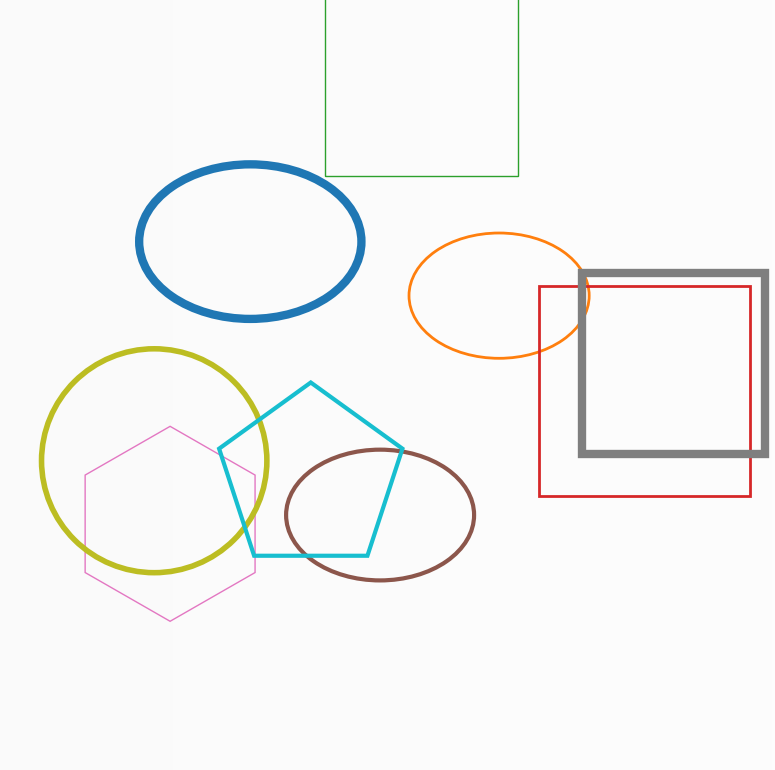[{"shape": "oval", "thickness": 3, "radius": 0.72, "center": [0.323, 0.686]}, {"shape": "oval", "thickness": 1, "radius": 0.58, "center": [0.644, 0.616]}, {"shape": "square", "thickness": 0.5, "radius": 0.62, "center": [0.544, 0.896]}, {"shape": "square", "thickness": 1, "radius": 0.68, "center": [0.832, 0.492]}, {"shape": "oval", "thickness": 1.5, "radius": 0.61, "center": [0.49, 0.331]}, {"shape": "hexagon", "thickness": 0.5, "radius": 0.63, "center": [0.219, 0.32]}, {"shape": "square", "thickness": 3, "radius": 0.59, "center": [0.869, 0.527]}, {"shape": "circle", "thickness": 2, "radius": 0.73, "center": [0.199, 0.402]}, {"shape": "pentagon", "thickness": 1.5, "radius": 0.62, "center": [0.401, 0.379]}]